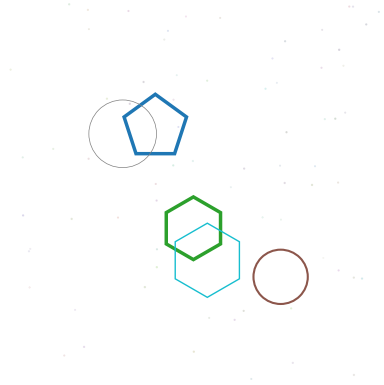[{"shape": "pentagon", "thickness": 2.5, "radius": 0.43, "center": [0.403, 0.67]}, {"shape": "hexagon", "thickness": 2.5, "radius": 0.41, "center": [0.502, 0.407]}, {"shape": "circle", "thickness": 1.5, "radius": 0.35, "center": [0.729, 0.281]}, {"shape": "circle", "thickness": 0.5, "radius": 0.44, "center": [0.319, 0.652]}, {"shape": "hexagon", "thickness": 1, "radius": 0.48, "center": [0.538, 0.324]}]